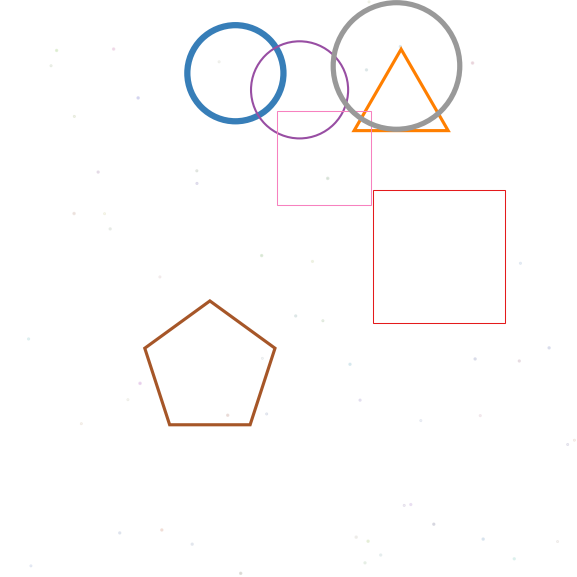[{"shape": "square", "thickness": 0.5, "radius": 0.58, "center": [0.76, 0.555]}, {"shape": "circle", "thickness": 3, "radius": 0.42, "center": [0.408, 0.872]}, {"shape": "circle", "thickness": 1, "radius": 0.42, "center": [0.519, 0.844]}, {"shape": "triangle", "thickness": 1.5, "radius": 0.47, "center": [0.695, 0.82]}, {"shape": "pentagon", "thickness": 1.5, "radius": 0.59, "center": [0.363, 0.36]}, {"shape": "square", "thickness": 0.5, "radius": 0.41, "center": [0.561, 0.726]}, {"shape": "circle", "thickness": 2.5, "radius": 0.55, "center": [0.687, 0.885]}]